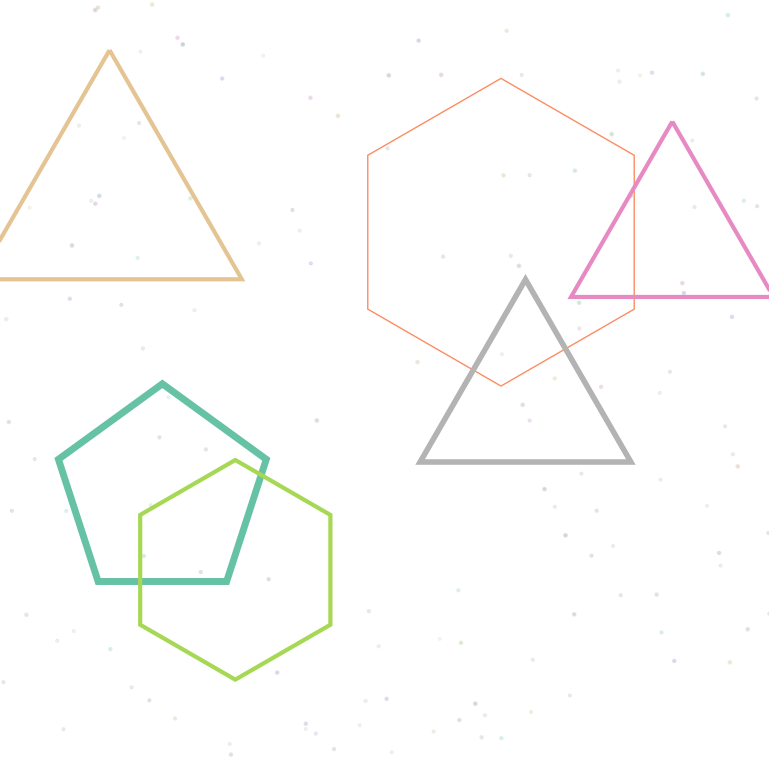[{"shape": "pentagon", "thickness": 2.5, "radius": 0.71, "center": [0.211, 0.36]}, {"shape": "hexagon", "thickness": 0.5, "radius": 1.0, "center": [0.651, 0.698]}, {"shape": "triangle", "thickness": 1.5, "radius": 0.76, "center": [0.873, 0.69]}, {"shape": "hexagon", "thickness": 1.5, "radius": 0.71, "center": [0.306, 0.26]}, {"shape": "triangle", "thickness": 1.5, "radius": 0.99, "center": [0.142, 0.737]}, {"shape": "triangle", "thickness": 2, "radius": 0.79, "center": [0.682, 0.479]}]